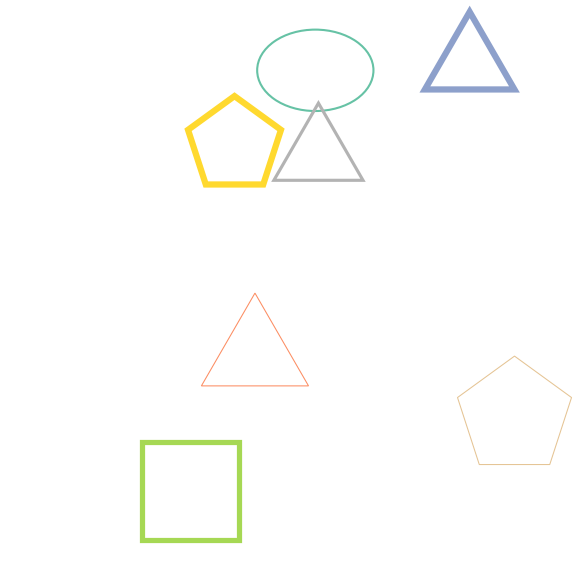[{"shape": "oval", "thickness": 1, "radius": 0.5, "center": [0.546, 0.877]}, {"shape": "triangle", "thickness": 0.5, "radius": 0.54, "center": [0.441, 0.384]}, {"shape": "triangle", "thickness": 3, "radius": 0.45, "center": [0.813, 0.889]}, {"shape": "square", "thickness": 2.5, "radius": 0.42, "center": [0.33, 0.149]}, {"shape": "pentagon", "thickness": 3, "radius": 0.42, "center": [0.406, 0.748]}, {"shape": "pentagon", "thickness": 0.5, "radius": 0.52, "center": [0.891, 0.279]}, {"shape": "triangle", "thickness": 1.5, "radius": 0.45, "center": [0.551, 0.731]}]